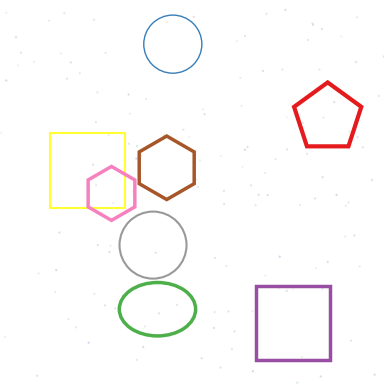[{"shape": "pentagon", "thickness": 3, "radius": 0.46, "center": [0.851, 0.694]}, {"shape": "circle", "thickness": 1, "radius": 0.38, "center": [0.449, 0.885]}, {"shape": "oval", "thickness": 2.5, "radius": 0.5, "center": [0.409, 0.197]}, {"shape": "square", "thickness": 2.5, "radius": 0.48, "center": [0.76, 0.162]}, {"shape": "square", "thickness": 1.5, "radius": 0.49, "center": [0.228, 0.557]}, {"shape": "hexagon", "thickness": 2.5, "radius": 0.41, "center": [0.433, 0.564]}, {"shape": "hexagon", "thickness": 2.5, "radius": 0.35, "center": [0.29, 0.498]}, {"shape": "circle", "thickness": 1.5, "radius": 0.44, "center": [0.397, 0.363]}]